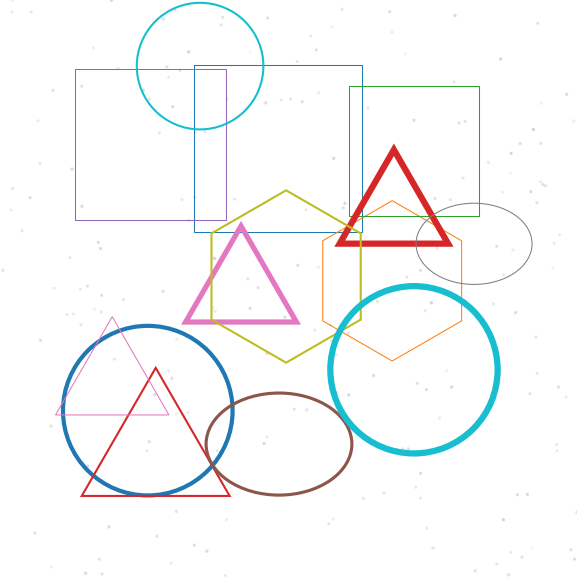[{"shape": "square", "thickness": 0.5, "radius": 0.72, "center": [0.481, 0.742]}, {"shape": "circle", "thickness": 2, "radius": 0.73, "center": [0.256, 0.288]}, {"shape": "hexagon", "thickness": 0.5, "radius": 0.69, "center": [0.679, 0.513]}, {"shape": "square", "thickness": 0.5, "radius": 0.56, "center": [0.717, 0.738]}, {"shape": "triangle", "thickness": 3, "radius": 0.54, "center": [0.682, 0.631]}, {"shape": "triangle", "thickness": 1, "radius": 0.74, "center": [0.27, 0.214]}, {"shape": "square", "thickness": 0.5, "radius": 0.65, "center": [0.26, 0.749]}, {"shape": "oval", "thickness": 1.5, "radius": 0.63, "center": [0.483, 0.23]}, {"shape": "triangle", "thickness": 0.5, "radius": 0.57, "center": [0.194, 0.337]}, {"shape": "triangle", "thickness": 2.5, "radius": 0.55, "center": [0.417, 0.497]}, {"shape": "oval", "thickness": 0.5, "radius": 0.5, "center": [0.821, 0.577]}, {"shape": "hexagon", "thickness": 1, "radius": 0.75, "center": [0.495, 0.52]}, {"shape": "circle", "thickness": 1, "radius": 0.55, "center": [0.346, 0.885]}, {"shape": "circle", "thickness": 3, "radius": 0.72, "center": [0.717, 0.359]}]